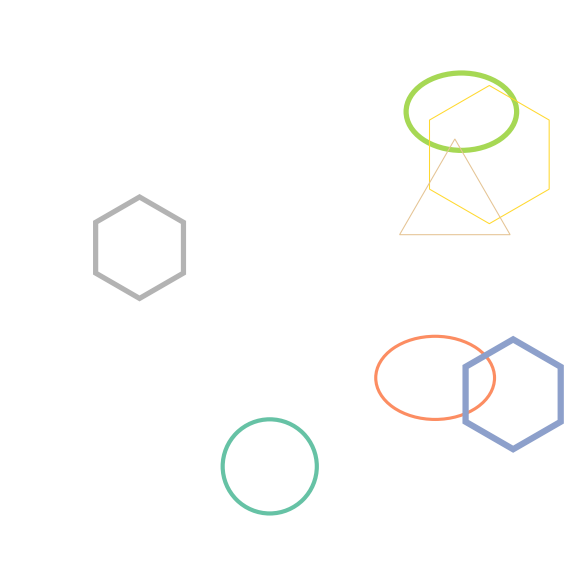[{"shape": "circle", "thickness": 2, "radius": 0.41, "center": [0.467, 0.192]}, {"shape": "oval", "thickness": 1.5, "radius": 0.51, "center": [0.753, 0.345]}, {"shape": "hexagon", "thickness": 3, "radius": 0.48, "center": [0.889, 0.316]}, {"shape": "oval", "thickness": 2.5, "radius": 0.48, "center": [0.799, 0.806]}, {"shape": "hexagon", "thickness": 0.5, "radius": 0.6, "center": [0.847, 0.731]}, {"shape": "triangle", "thickness": 0.5, "radius": 0.55, "center": [0.788, 0.648]}, {"shape": "hexagon", "thickness": 2.5, "radius": 0.44, "center": [0.242, 0.57]}]